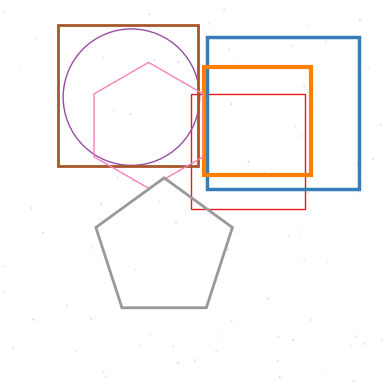[{"shape": "square", "thickness": 1, "radius": 0.74, "center": [0.645, 0.607]}, {"shape": "square", "thickness": 2.5, "radius": 0.99, "center": [0.735, 0.706]}, {"shape": "circle", "thickness": 1, "radius": 0.89, "center": [0.341, 0.748]}, {"shape": "square", "thickness": 3, "radius": 0.7, "center": [0.669, 0.686]}, {"shape": "square", "thickness": 2, "radius": 0.91, "center": [0.332, 0.752]}, {"shape": "hexagon", "thickness": 1, "radius": 0.82, "center": [0.386, 0.674]}, {"shape": "pentagon", "thickness": 2, "radius": 0.93, "center": [0.426, 0.352]}]